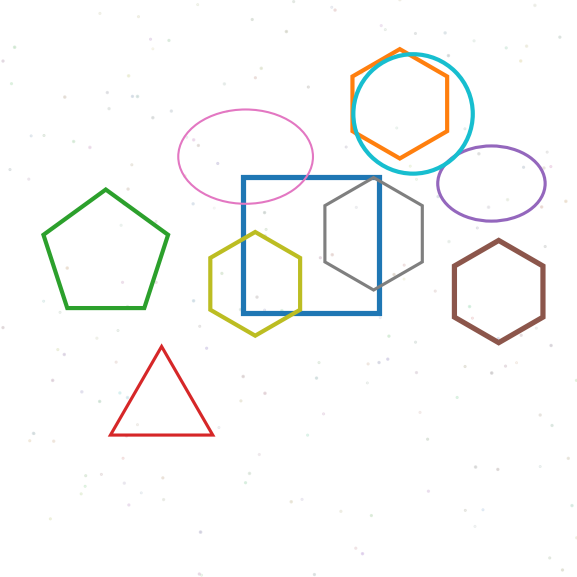[{"shape": "square", "thickness": 2.5, "radius": 0.59, "center": [0.539, 0.575]}, {"shape": "hexagon", "thickness": 2, "radius": 0.47, "center": [0.692, 0.819]}, {"shape": "pentagon", "thickness": 2, "radius": 0.57, "center": [0.183, 0.557]}, {"shape": "triangle", "thickness": 1.5, "radius": 0.51, "center": [0.28, 0.297]}, {"shape": "oval", "thickness": 1.5, "radius": 0.46, "center": [0.851, 0.681]}, {"shape": "hexagon", "thickness": 2.5, "radius": 0.44, "center": [0.864, 0.494]}, {"shape": "oval", "thickness": 1, "radius": 0.58, "center": [0.425, 0.728]}, {"shape": "hexagon", "thickness": 1.5, "radius": 0.49, "center": [0.647, 0.594]}, {"shape": "hexagon", "thickness": 2, "radius": 0.45, "center": [0.442, 0.508]}, {"shape": "circle", "thickness": 2, "radius": 0.52, "center": [0.715, 0.802]}]